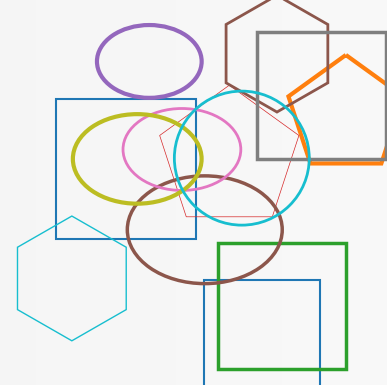[{"shape": "square", "thickness": 1.5, "radius": 0.75, "center": [0.676, 0.123]}, {"shape": "square", "thickness": 1.5, "radius": 0.91, "center": [0.325, 0.562]}, {"shape": "pentagon", "thickness": 3, "radius": 0.78, "center": [0.893, 0.701]}, {"shape": "square", "thickness": 2.5, "radius": 0.82, "center": [0.728, 0.206]}, {"shape": "pentagon", "thickness": 0.5, "radius": 0.94, "center": [0.592, 0.59]}, {"shape": "oval", "thickness": 3, "radius": 0.68, "center": [0.385, 0.84]}, {"shape": "oval", "thickness": 2.5, "radius": 1.0, "center": [0.528, 0.403]}, {"shape": "hexagon", "thickness": 2, "radius": 0.76, "center": [0.715, 0.861]}, {"shape": "oval", "thickness": 2, "radius": 0.76, "center": [0.469, 0.612]}, {"shape": "square", "thickness": 2.5, "radius": 0.83, "center": [0.829, 0.751]}, {"shape": "oval", "thickness": 3, "radius": 0.83, "center": [0.354, 0.587]}, {"shape": "circle", "thickness": 2, "radius": 0.87, "center": [0.624, 0.589]}, {"shape": "hexagon", "thickness": 1, "radius": 0.81, "center": [0.185, 0.277]}]